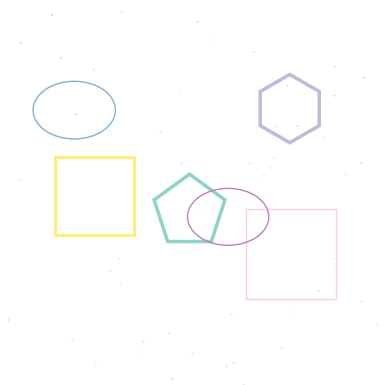[{"shape": "pentagon", "thickness": 2.5, "radius": 0.48, "center": [0.492, 0.451]}, {"shape": "hexagon", "thickness": 2.5, "radius": 0.44, "center": [0.753, 0.718]}, {"shape": "oval", "thickness": 1, "radius": 0.53, "center": [0.193, 0.714]}, {"shape": "square", "thickness": 1, "radius": 0.59, "center": [0.755, 0.341]}, {"shape": "oval", "thickness": 1, "radius": 0.53, "center": [0.593, 0.437]}, {"shape": "square", "thickness": 2, "radius": 0.51, "center": [0.246, 0.492]}]